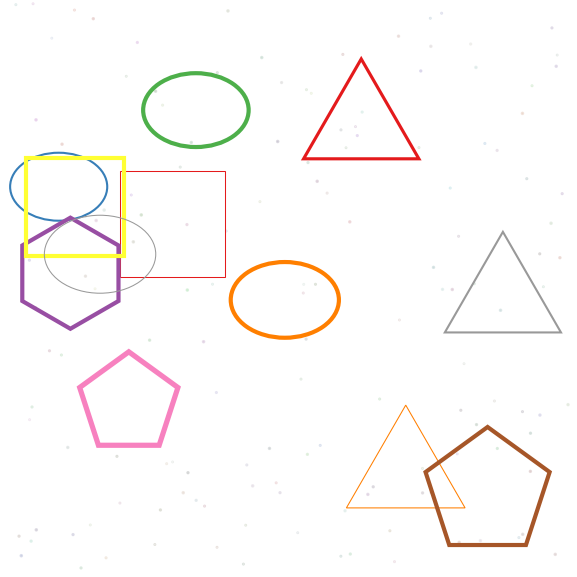[{"shape": "square", "thickness": 0.5, "radius": 0.46, "center": [0.299, 0.611]}, {"shape": "triangle", "thickness": 1.5, "radius": 0.58, "center": [0.626, 0.782]}, {"shape": "oval", "thickness": 1, "radius": 0.42, "center": [0.102, 0.676]}, {"shape": "oval", "thickness": 2, "radius": 0.46, "center": [0.339, 0.808]}, {"shape": "hexagon", "thickness": 2, "radius": 0.48, "center": [0.122, 0.526]}, {"shape": "triangle", "thickness": 0.5, "radius": 0.59, "center": [0.703, 0.179]}, {"shape": "oval", "thickness": 2, "radius": 0.47, "center": [0.493, 0.48]}, {"shape": "square", "thickness": 2, "radius": 0.42, "center": [0.129, 0.641]}, {"shape": "pentagon", "thickness": 2, "radius": 0.56, "center": [0.844, 0.147]}, {"shape": "pentagon", "thickness": 2.5, "radius": 0.45, "center": [0.223, 0.3]}, {"shape": "oval", "thickness": 0.5, "radius": 0.48, "center": [0.173, 0.559]}, {"shape": "triangle", "thickness": 1, "radius": 0.58, "center": [0.871, 0.482]}]